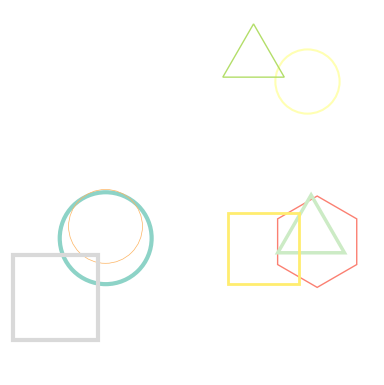[{"shape": "circle", "thickness": 3, "radius": 0.6, "center": [0.275, 0.381]}, {"shape": "circle", "thickness": 1.5, "radius": 0.42, "center": [0.799, 0.788]}, {"shape": "hexagon", "thickness": 1, "radius": 0.59, "center": [0.824, 0.372]}, {"shape": "circle", "thickness": 0.5, "radius": 0.48, "center": [0.274, 0.412]}, {"shape": "triangle", "thickness": 1, "radius": 0.46, "center": [0.659, 0.846]}, {"shape": "square", "thickness": 3, "radius": 0.55, "center": [0.144, 0.228]}, {"shape": "triangle", "thickness": 2.5, "radius": 0.5, "center": [0.808, 0.393]}, {"shape": "square", "thickness": 2, "radius": 0.46, "center": [0.685, 0.353]}]